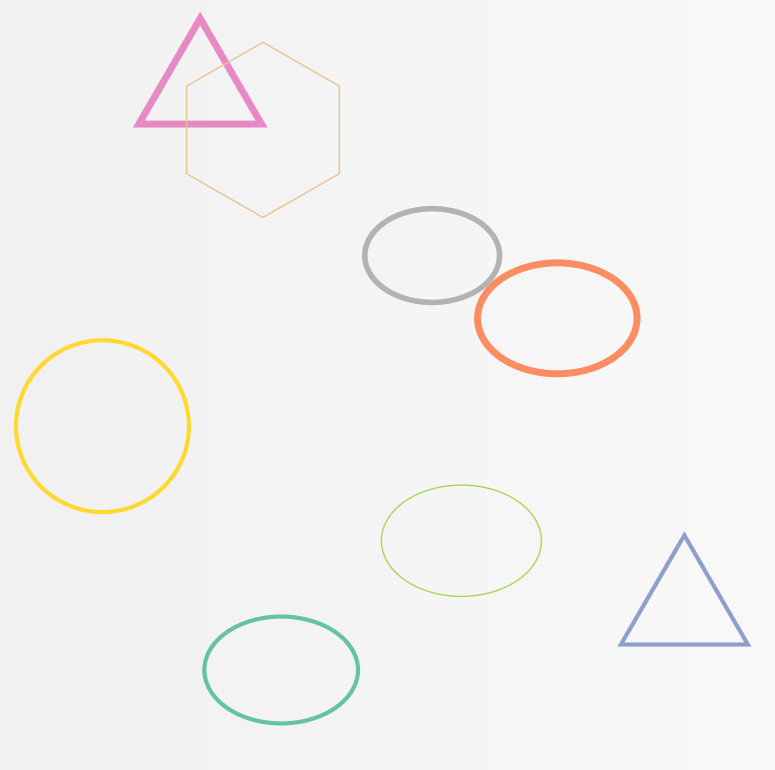[{"shape": "oval", "thickness": 1.5, "radius": 0.5, "center": [0.363, 0.13]}, {"shape": "oval", "thickness": 2.5, "radius": 0.51, "center": [0.719, 0.587]}, {"shape": "triangle", "thickness": 1.5, "radius": 0.47, "center": [0.883, 0.21]}, {"shape": "triangle", "thickness": 2.5, "radius": 0.46, "center": [0.258, 0.885]}, {"shape": "oval", "thickness": 0.5, "radius": 0.52, "center": [0.595, 0.298]}, {"shape": "circle", "thickness": 1.5, "radius": 0.56, "center": [0.132, 0.447]}, {"shape": "hexagon", "thickness": 0.5, "radius": 0.57, "center": [0.339, 0.831]}, {"shape": "oval", "thickness": 2, "radius": 0.43, "center": [0.558, 0.668]}]